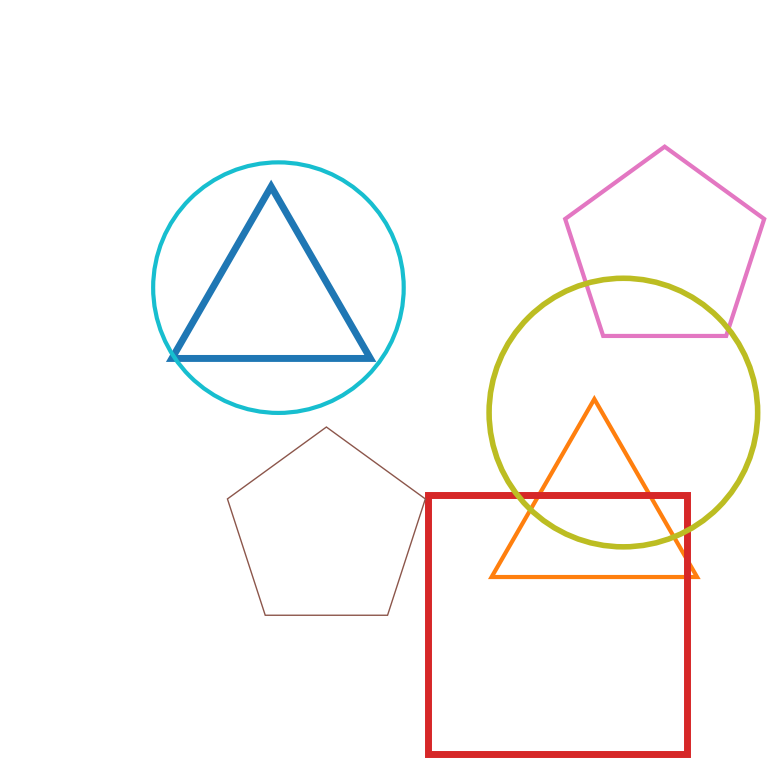[{"shape": "triangle", "thickness": 2.5, "radius": 0.74, "center": [0.352, 0.609]}, {"shape": "triangle", "thickness": 1.5, "radius": 0.77, "center": [0.772, 0.328]}, {"shape": "square", "thickness": 2.5, "radius": 0.84, "center": [0.724, 0.189]}, {"shape": "pentagon", "thickness": 0.5, "radius": 0.68, "center": [0.424, 0.31]}, {"shape": "pentagon", "thickness": 1.5, "radius": 0.68, "center": [0.863, 0.674]}, {"shape": "circle", "thickness": 2, "radius": 0.87, "center": [0.81, 0.464]}, {"shape": "circle", "thickness": 1.5, "radius": 0.81, "center": [0.362, 0.626]}]